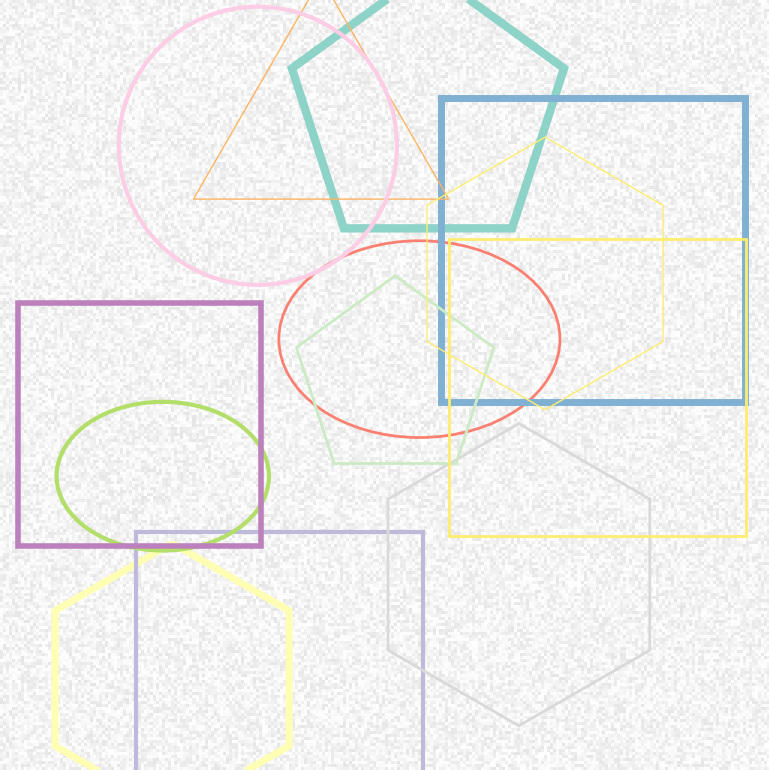[{"shape": "pentagon", "thickness": 3, "radius": 0.93, "center": [0.556, 0.854]}, {"shape": "hexagon", "thickness": 2.5, "radius": 0.88, "center": [0.224, 0.119]}, {"shape": "square", "thickness": 1.5, "radius": 0.93, "center": [0.363, 0.123]}, {"shape": "oval", "thickness": 1, "radius": 0.91, "center": [0.545, 0.56]}, {"shape": "square", "thickness": 2.5, "radius": 0.99, "center": [0.77, 0.675]}, {"shape": "triangle", "thickness": 0.5, "radius": 0.96, "center": [0.417, 0.837]}, {"shape": "oval", "thickness": 1.5, "radius": 0.69, "center": [0.211, 0.382]}, {"shape": "circle", "thickness": 1.5, "radius": 0.9, "center": [0.335, 0.811]}, {"shape": "hexagon", "thickness": 1, "radius": 0.98, "center": [0.674, 0.254]}, {"shape": "square", "thickness": 2, "radius": 0.79, "center": [0.181, 0.449]}, {"shape": "pentagon", "thickness": 1, "radius": 0.67, "center": [0.513, 0.507]}, {"shape": "square", "thickness": 1, "radius": 0.96, "center": [0.776, 0.496]}, {"shape": "hexagon", "thickness": 0.5, "radius": 0.89, "center": [0.708, 0.645]}]